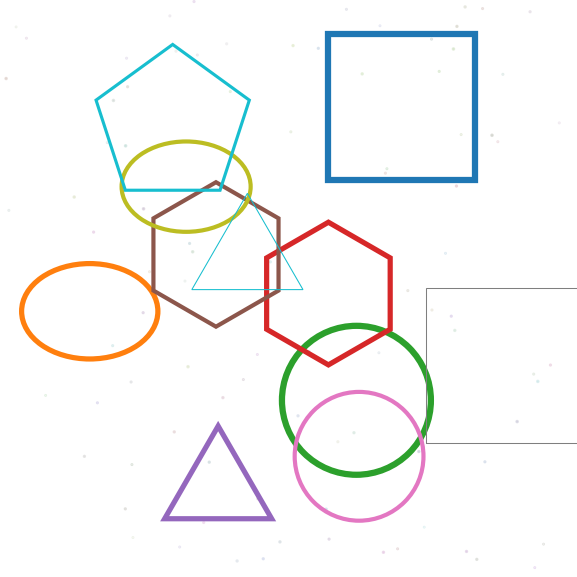[{"shape": "square", "thickness": 3, "radius": 0.63, "center": [0.695, 0.814]}, {"shape": "oval", "thickness": 2.5, "radius": 0.59, "center": [0.155, 0.46]}, {"shape": "circle", "thickness": 3, "radius": 0.64, "center": [0.617, 0.306]}, {"shape": "hexagon", "thickness": 2.5, "radius": 0.62, "center": [0.569, 0.491]}, {"shape": "triangle", "thickness": 2.5, "radius": 0.53, "center": [0.378, 0.154]}, {"shape": "hexagon", "thickness": 2, "radius": 0.63, "center": [0.374, 0.559]}, {"shape": "circle", "thickness": 2, "radius": 0.56, "center": [0.622, 0.209]}, {"shape": "square", "thickness": 0.5, "radius": 0.67, "center": [0.872, 0.366]}, {"shape": "oval", "thickness": 2, "radius": 0.56, "center": [0.322, 0.676]}, {"shape": "pentagon", "thickness": 1.5, "radius": 0.7, "center": [0.299, 0.783]}, {"shape": "triangle", "thickness": 0.5, "radius": 0.56, "center": [0.428, 0.553]}]